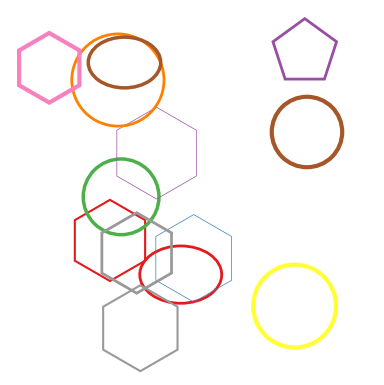[{"shape": "hexagon", "thickness": 1.5, "radius": 0.53, "center": [0.286, 0.376]}, {"shape": "oval", "thickness": 2, "radius": 0.53, "center": [0.469, 0.287]}, {"shape": "hexagon", "thickness": 0.5, "radius": 0.57, "center": [0.503, 0.329]}, {"shape": "circle", "thickness": 2.5, "radius": 0.49, "center": [0.315, 0.489]}, {"shape": "pentagon", "thickness": 2, "radius": 0.43, "center": [0.792, 0.865]}, {"shape": "hexagon", "thickness": 0.5, "radius": 0.6, "center": [0.407, 0.602]}, {"shape": "circle", "thickness": 2, "radius": 0.6, "center": [0.306, 0.792]}, {"shape": "circle", "thickness": 3, "radius": 0.54, "center": [0.765, 0.205]}, {"shape": "oval", "thickness": 2.5, "radius": 0.47, "center": [0.323, 0.838]}, {"shape": "circle", "thickness": 3, "radius": 0.46, "center": [0.797, 0.657]}, {"shape": "hexagon", "thickness": 3, "radius": 0.45, "center": [0.128, 0.824]}, {"shape": "hexagon", "thickness": 2, "radius": 0.52, "center": [0.355, 0.343]}, {"shape": "hexagon", "thickness": 1.5, "radius": 0.56, "center": [0.365, 0.148]}]